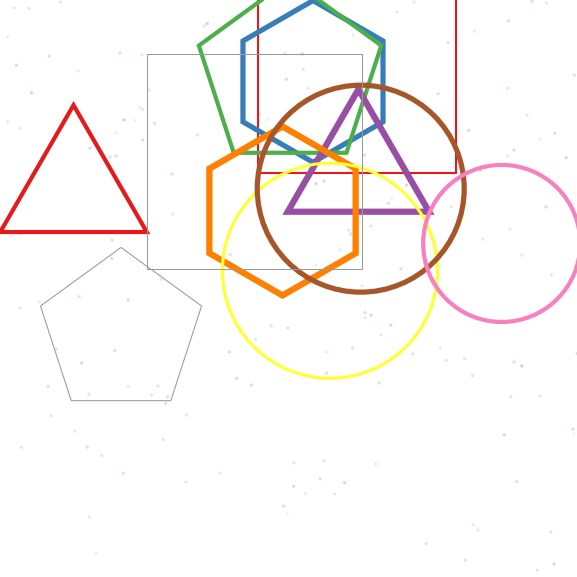[{"shape": "square", "thickness": 1, "radius": 0.86, "center": [0.619, 0.87]}, {"shape": "triangle", "thickness": 2, "radius": 0.73, "center": [0.127, 0.671]}, {"shape": "hexagon", "thickness": 2.5, "radius": 0.7, "center": [0.542, 0.858]}, {"shape": "pentagon", "thickness": 2, "radius": 0.83, "center": [0.502, 0.869]}, {"shape": "triangle", "thickness": 3, "radius": 0.71, "center": [0.621, 0.703]}, {"shape": "hexagon", "thickness": 3, "radius": 0.73, "center": [0.489, 0.634]}, {"shape": "circle", "thickness": 1.5, "radius": 0.93, "center": [0.571, 0.53]}, {"shape": "circle", "thickness": 2.5, "radius": 0.9, "center": [0.625, 0.672]}, {"shape": "circle", "thickness": 2, "radius": 0.68, "center": [0.869, 0.578]}, {"shape": "square", "thickness": 0.5, "radius": 0.93, "center": [0.441, 0.72]}, {"shape": "pentagon", "thickness": 0.5, "radius": 0.73, "center": [0.21, 0.424]}]